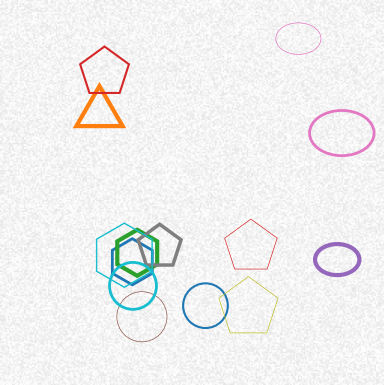[{"shape": "circle", "thickness": 1.5, "radius": 0.29, "center": [0.534, 0.206]}, {"shape": "hexagon", "thickness": 2, "radius": 0.3, "center": [0.344, 0.32]}, {"shape": "triangle", "thickness": 3, "radius": 0.35, "center": [0.258, 0.707]}, {"shape": "hexagon", "thickness": 3, "radius": 0.3, "center": [0.356, 0.343]}, {"shape": "pentagon", "thickness": 1.5, "radius": 0.33, "center": [0.272, 0.812]}, {"shape": "pentagon", "thickness": 0.5, "radius": 0.36, "center": [0.652, 0.359]}, {"shape": "oval", "thickness": 3, "radius": 0.29, "center": [0.876, 0.326]}, {"shape": "circle", "thickness": 0.5, "radius": 0.33, "center": [0.369, 0.177]}, {"shape": "oval", "thickness": 0.5, "radius": 0.29, "center": [0.775, 0.9]}, {"shape": "oval", "thickness": 2, "radius": 0.42, "center": [0.888, 0.654]}, {"shape": "pentagon", "thickness": 2.5, "radius": 0.29, "center": [0.415, 0.359]}, {"shape": "pentagon", "thickness": 0.5, "radius": 0.4, "center": [0.645, 0.201]}, {"shape": "hexagon", "thickness": 1, "radius": 0.42, "center": [0.323, 0.337]}, {"shape": "circle", "thickness": 2, "radius": 0.3, "center": [0.345, 0.257]}]